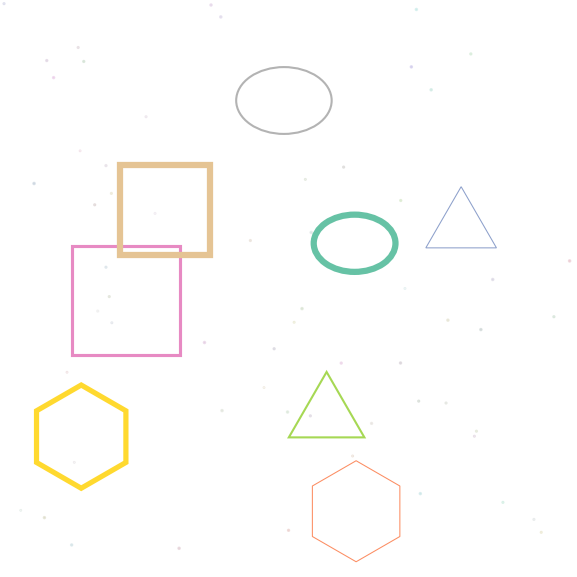[{"shape": "oval", "thickness": 3, "radius": 0.35, "center": [0.614, 0.578]}, {"shape": "hexagon", "thickness": 0.5, "radius": 0.44, "center": [0.617, 0.114]}, {"shape": "triangle", "thickness": 0.5, "radius": 0.35, "center": [0.799, 0.605]}, {"shape": "square", "thickness": 1.5, "radius": 0.47, "center": [0.219, 0.479]}, {"shape": "triangle", "thickness": 1, "radius": 0.38, "center": [0.566, 0.28]}, {"shape": "hexagon", "thickness": 2.5, "radius": 0.45, "center": [0.141, 0.243]}, {"shape": "square", "thickness": 3, "radius": 0.39, "center": [0.286, 0.636]}, {"shape": "oval", "thickness": 1, "radius": 0.41, "center": [0.492, 0.825]}]